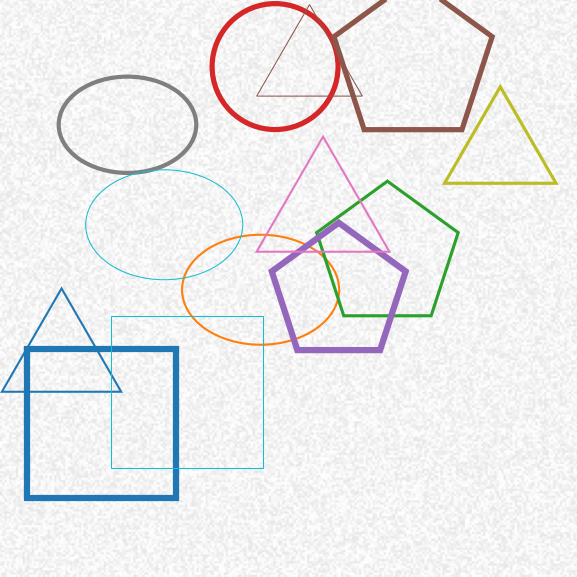[{"shape": "square", "thickness": 3, "radius": 0.65, "center": [0.176, 0.266]}, {"shape": "triangle", "thickness": 1, "radius": 0.6, "center": [0.107, 0.38]}, {"shape": "oval", "thickness": 1, "radius": 0.68, "center": [0.451, 0.497]}, {"shape": "pentagon", "thickness": 1.5, "radius": 0.64, "center": [0.671, 0.557]}, {"shape": "circle", "thickness": 2.5, "radius": 0.55, "center": [0.476, 0.884]}, {"shape": "pentagon", "thickness": 3, "radius": 0.61, "center": [0.587, 0.492]}, {"shape": "triangle", "thickness": 0.5, "radius": 0.53, "center": [0.536, 0.886]}, {"shape": "pentagon", "thickness": 2.5, "radius": 0.72, "center": [0.715, 0.891]}, {"shape": "triangle", "thickness": 1, "radius": 0.66, "center": [0.559, 0.63]}, {"shape": "oval", "thickness": 2, "radius": 0.6, "center": [0.221, 0.783]}, {"shape": "triangle", "thickness": 1.5, "radius": 0.56, "center": [0.866, 0.737]}, {"shape": "oval", "thickness": 0.5, "radius": 0.68, "center": [0.284, 0.61]}, {"shape": "square", "thickness": 0.5, "radius": 0.66, "center": [0.324, 0.32]}]